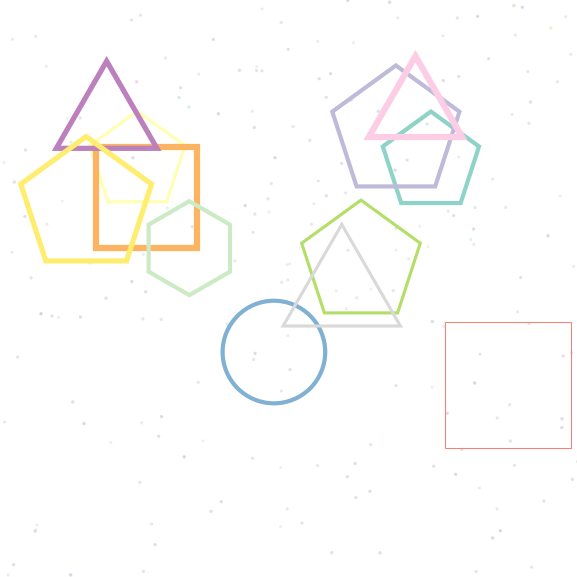[{"shape": "pentagon", "thickness": 2, "radius": 0.44, "center": [0.746, 0.718]}, {"shape": "pentagon", "thickness": 1.5, "radius": 0.43, "center": [0.238, 0.72]}, {"shape": "pentagon", "thickness": 2, "radius": 0.58, "center": [0.686, 0.77]}, {"shape": "square", "thickness": 0.5, "radius": 0.55, "center": [0.879, 0.333]}, {"shape": "circle", "thickness": 2, "radius": 0.44, "center": [0.474, 0.39]}, {"shape": "square", "thickness": 3, "radius": 0.44, "center": [0.254, 0.656]}, {"shape": "pentagon", "thickness": 1.5, "radius": 0.54, "center": [0.625, 0.545]}, {"shape": "triangle", "thickness": 3, "radius": 0.47, "center": [0.719, 0.809]}, {"shape": "triangle", "thickness": 1.5, "radius": 0.59, "center": [0.592, 0.493]}, {"shape": "triangle", "thickness": 2.5, "radius": 0.5, "center": [0.185, 0.793]}, {"shape": "hexagon", "thickness": 2, "radius": 0.41, "center": [0.328, 0.569]}, {"shape": "pentagon", "thickness": 2.5, "radius": 0.6, "center": [0.149, 0.644]}]